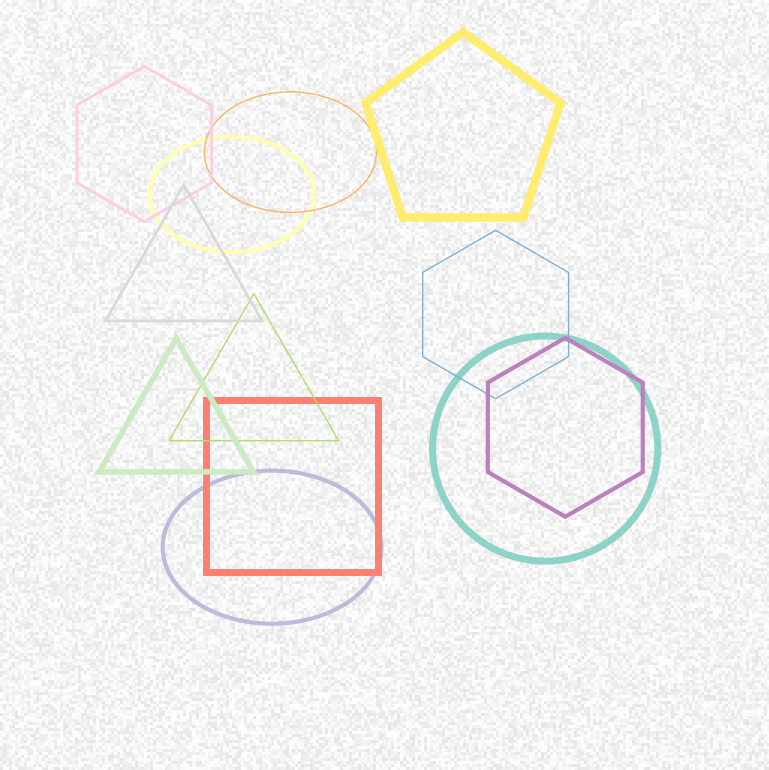[{"shape": "circle", "thickness": 2.5, "radius": 0.73, "center": [0.708, 0.417]}, {"shape": "oval", "thickness": 1.5, "radius": 0.53, "center": [0.301, 0.747]}, {"shape": "oval", "thickness": 1.5, "radius": 0.71, "center": [0.353, 0.289]}, {"shape": "square", "thickness": 2.5, "radius": 0.56, "center": [0.38, 0.369]}, {"shape": "hexagon", "thickness": 0.5, "radius": 0.55, "center": [0.644, 0.592]}, {"shape": "oval", "thickness": 0.5, "radius": 0.56, "center": [0.377, 0.802]}, {"shape": "triangle", "thickness": 0.5, "radius": 0.64, "center": [0.33, 0.491]}, {"shape": "hexagon", "thickness": 1, "radius": 0.5, "center": [0.187, 0.813]}, {"shape": "triangle", "thickness": 1, "radius": 0.59, "center": [0.239, 0.642]}, {"shape": "hexagon", "thickness": 1.5, "radius": 0.58, "center": [0.734, 0.445]}, {"shape": "triangle", "thickness": 2, "radius": 0.58, "center": [0.229, 0.445]}, {"shape": "pentagon", "thickness": 3, "radius": 0.67, "center": [0.601, 0.825]}]